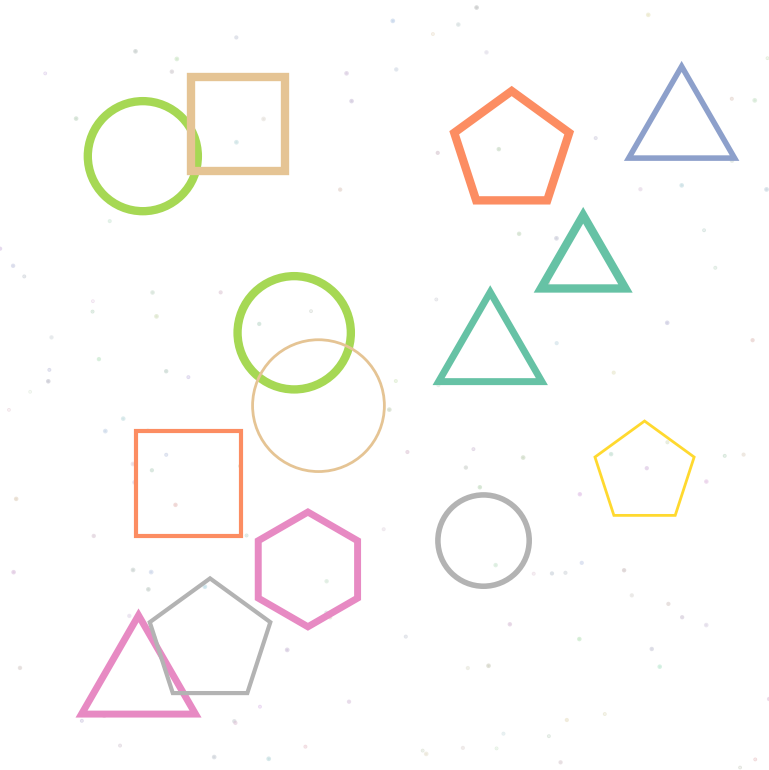[{"shape": "triangle", "thickness": 3, "radius": 0.32, "center": [0.757, 0.657]}, {"shape": "triangle", "thickness": 2.5, "radius": 0.39, "center": [0.637, 0.543]}, {"shape": "square", "thickness": 1.5, "radius": 0.34, "center": [0.245, 0.372]}, {"shape": "pentagon", "thickness": 3, "radius": 0.39, "center": [0.665, 0.803]}, {"shape": "triangle", "thickness": 2, "radius": 0.4, "center": [0.885, 0.834]}, {"shape": "hexagon", "thickness": 2.5, "radius": 0.37, "center": [0.4, 0.261]}, {"shape": "triangle", "thickness": 2.5, "radius": 0.43, "center": [0.18, 0.115]}, {"shape": "circle", "thickness": 3, "radius": 0.36, "center": [0.185, 0.797]}, {"shape": "circle", "thickness": 3, "radius": 0.37, "center": [0.382, 0.568]}, {"shape": "pentagon", "thickness": 1, "radius": 0.34, "center": [0.837, 0.385]}, {"shape": "circle", "thickness": 1, "radius": 0.43, "center": [0.414, 0.473]}, {"shape": "square", "thickness": 3, "radius": 0.31, "center": [0.309, 0.839]}, {"shape": "pentagon", "thickness": 1.5, "radius": 0.41, "center": [0.273, 0.167]}, {"shape": "circle", "thickness": 2, "radius": 0.3, "center": [0.628, 0.298]}]